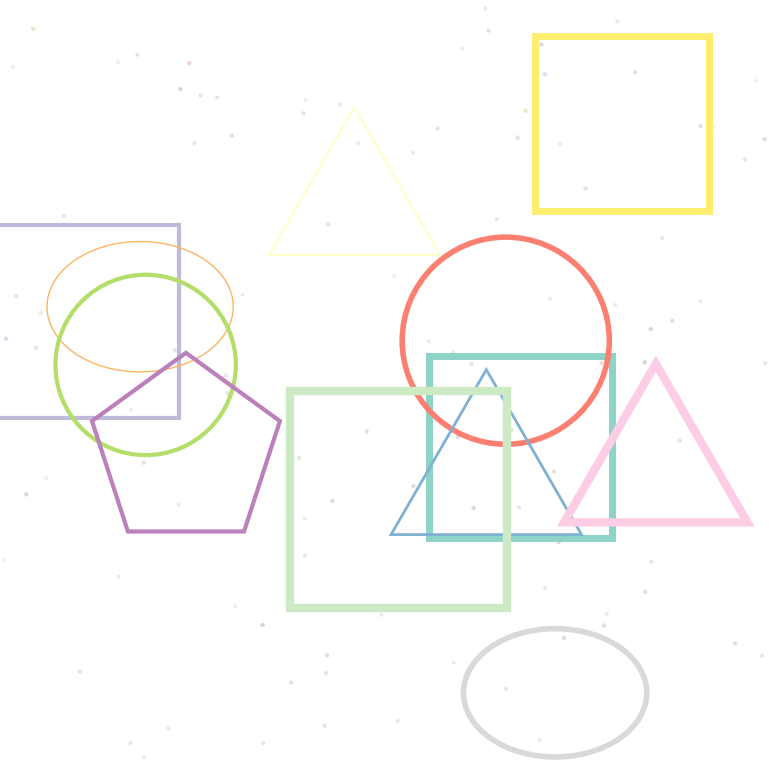[{"shape": "square", "thickness": 2.5, "radius": 0.59, "center": [0.676, 0.42]}, {"shape": "triangle", "thickness": 0.5, "radius": 0.64, "center": [0.46, 0.733]}, {"shape": "square", "thickness": 1.5, "radius": 0.63, "center": [0.107, 0.582]}, {"shape": "circle", "thickness": 2, "radius": 0.67, "center": [0.657, 0.558]}, {"shape": "triangle", "thickness": 1, "radius": 0.71, "center": [0.632, 0.377]}, {"shape": "oval", "thickness": 0.5, "radius": 0.6, "center": [0.182, 0.602]}, {"shape": "circle", "thickness": 1.5, "radius": 0.59, "center": [0.189, 0.526]}, {"shape": "triangle", "thickness": 3, "radius": 0.69, "center": [0.852, 0.39]}, {"shape": "oval", "thickness": 2, "radius": 0.6, "center": [0.721, 0.1]}, {"shape": "pentagon", "thickness": 1.5, "radius": 0.64, "center": [0.242, 0.414]}, {"shape": "square", "thickness": 3, "radius": 0.7, "center": [0.518, 0.351]}, {"shape": "square", "thickness": 2.5, "radius": 0.57, "center": [0.808, 0.84]}]